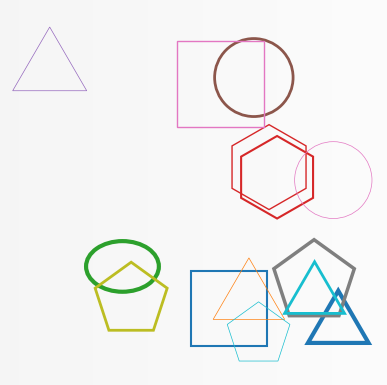[{"shape": "square", "thickness": 1.5, "radius": 0.49, "center": [0.591, 0.198]}, {"shape": "triangle", "thickness": 3, "radius": 0.45, "center": [0.873, 0.154]}, {"shape": "triangle", "thickness": 0.5, "radius": 0.53, "center": [0.642, 0.224]}, {"shape": "oval", "thickness": 3, "radius": 0.47, "center": [0.316, 0.308]}, {"shape": "hexagon", "thickness": 1, "radius": 0.55, "center": [0.694, 0.566]}, {"shape": "hexagon", "thickness": 1.5, "radius": 0.54, "center": [0.715, 0.54]}, {"shape": "triangle", "thickness": 0.5, "radius": 0.55, "center": [0.128, 0.819]}, {"shape": "circle", "thickness": 2, "radius": 0.51, "center": [0.655, 0.799]}, {"shape": "circle", "thickness": 0.5, "radius": 0.5, "center": [0.86, 0.532]}, {"shape": "square", "thickness": 1, "radius": 0.56, "center": [0.569, 0.781]}, {"shape": "pentagon", "thickness": 2.5, "radius": 0.55, "center": [0.811, 0.268]}, {"shape": "pentagon", "thickness": 2, "radius": 0.49, "center": [0.338, 0.221]}, {"shape": "triangle", "thickness": 2, "radius": 0.45, "center": [0.812, 0.231]}, {"shape": "pentagon", "thickness": 0.5, "radius": 0.43, "center": [0.667, 0.131]}]